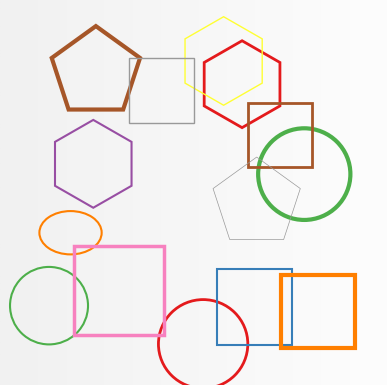[{"shape": "hexagon", "thickness": 2, "radius": 0.56, "center": [0.625, 0.781]}, {"shape": "circle", "thickness": 2, "radius": 0.58, "center": [0.524, 0.107]}, {"shape": "square", "thickness": 1.5, "radius": 0.49, "center": [0.657, 0.203]}, {"shape": "circle", "thickness": 1.5, "radius": 0.5, "center": [0.126, 0.206]}, {"shape": "circle", "thickness": 3, "radius": 0.6, "center": [0.785, 0.548]}, {"shape": "hexagon", "thickness": 1.5, "radius": 0.57, "center": [0.241, 0.574]}, {"shape": "square", "thickness": 3, "radius": 0.47, "center": [0.821, 0.192]}, {"shape": "oval", "thickness": 1.5, "radius": 0.4, "center": [0.182, 0.396]}, {"shape": "hexagon", "thickness": 1, "radius": 0.57, "center": [0.577, 0.842]}, {"shape": "square", "thickness": 2, "radius": 0.42, "center": [0.722, 0.65]}, {"shape": "pentagon", "thickness": 3, "radius": 0.6, "center": [0.247, 0.812]}, {"shape": "square", "thickness": 2.5, "radius": 0.58, "center": [0.308, 0.245]}, {"shape": "square", "thickness": 1, "radius": 0.42, "center": [0.416, 0.765]}, {"shape": "pentagon", "thickness": 0.5, "radius": 0.59, "center": [0.662, 0.474]}]